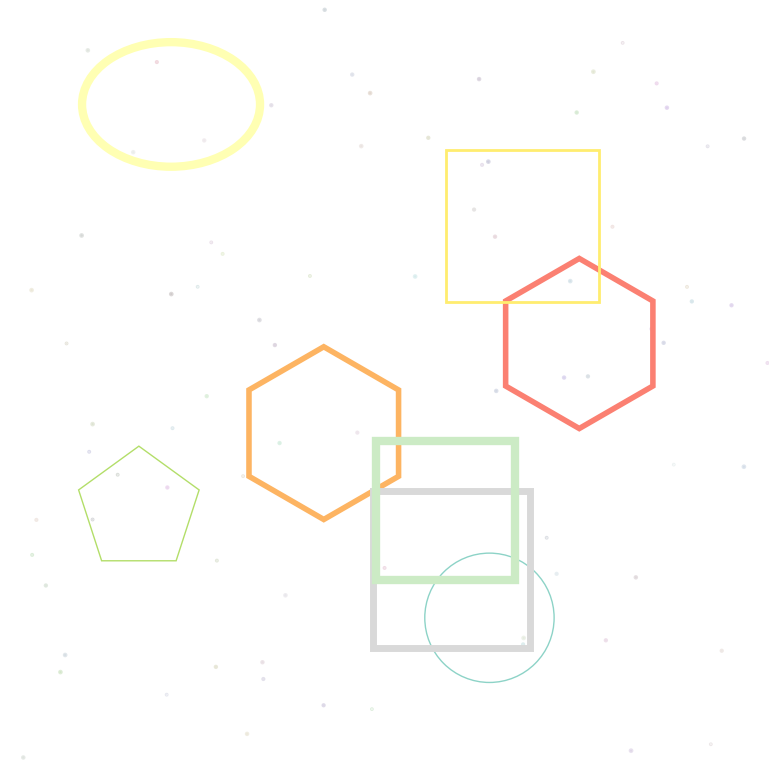[{"shape": "circle", "thickness": 0.5, "radius": 0.42, "center": [0.636, 0.198]}, {"shape": "oval", "thickness": 3, "radius": 0.58, "center": [0.222, 0.864]}, {"shape": "hexagon", "thickness": 2, "radius": 0.55, "center": [0.752, 0.554]}, {"shape": "hexagon", "thickness": 2, "radius": 0.56, "center": [0.42, 0.437]}, {"shape": "pentagon", "thickness": 0.5, "radius": 0.41, "center": [0.18, 0.338]}, {"shape": "square", "thickness": 2.5, "radius": 0.51, "center": [0.586, 0.261]}, {"shape": "square", "thickness": 3, "radius": 0.45, "center": [0.579, 0.337]}, {"shape": "square", "thickness": 1, "radius": 0.49, "center": [0.679, 0.707]}]